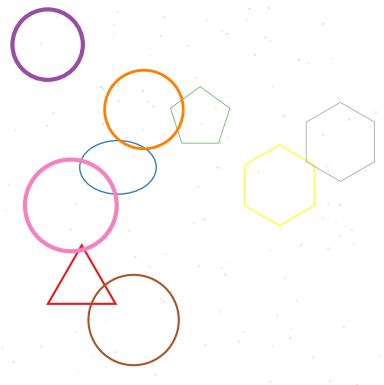[{"shape": "triangle", "thickness": 1.5, "radius": 0.51, "center": [0.212, 0.262]}, {"shape": "oval", "thickness": 1, "radius": 0.5, "center": [0.306, 0.565]}, {"shape": "pentagon", "thickness": 0.5, "radius": 0.41, "center": [0.52, 0.694]}, {"shape": "circle", "thickness": 3, "radius": 0.46, "center": [0.124, 0.884]}, {"shape": "circle", "thickness": 2, "radius": 0.51, "center": [0.374, 0.716]}, {"shape": "hexagon", "thickness": 1, "radius": 0.52, "center": [0.726, 0.519]}, {"shape": "circle", "thickness": 1.5, "radius": 0.59, "center": [0.347, 0.169]}, {"shape": "circle", "thickness": 3, "radius": 0.6, "center": [0.184, 0.466]}, {"shape": "hexagon", "thickness": 0.5, "radius": 0.51, "center": [0.884, 0.631]}]